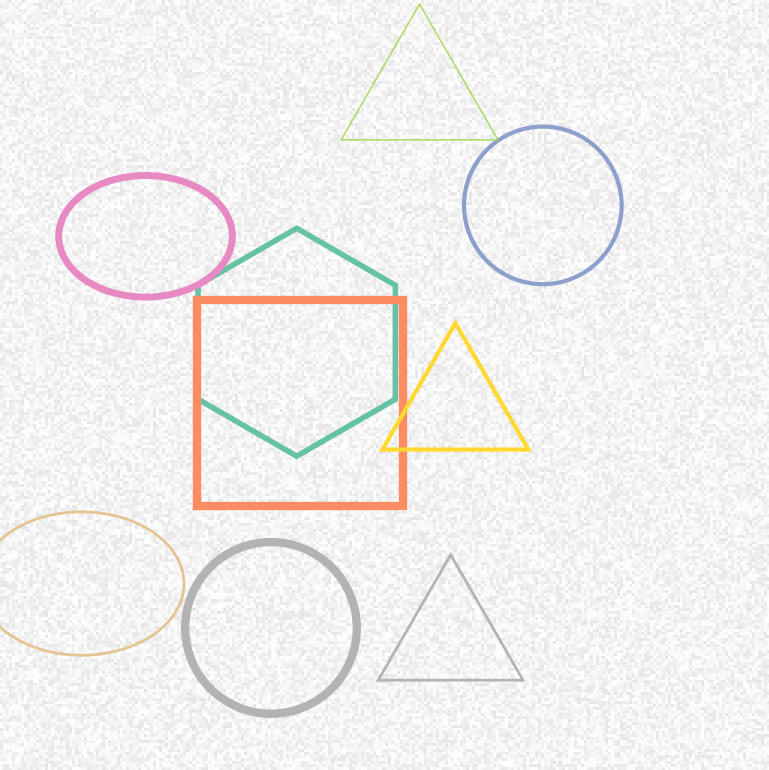[{"shape": "hexagon", "thickness": 2, "radius": 0.74, "center": [0.385, 0.556]}, {"shape": "square", "thickness": 3, "radius": 0.67, "center": [0.389, 0.477]}, {"shape": "circle", "thickness": 1.5, "radius": 0.51, "center": [0.705, 0.733]}, {"shape": "oval", "thickness": 2.5, "radius": 0.56, "center": [0.189, 0.693]}, {"shape": "triangle", "thickness": 0.5, "radius": 0.59, "center": [0.545, 0.877]}, {"shape": "triangle", "thickness": 1.5, "radius": 0.55, "center": [0.591, 0.471]}, {"shape": "oval", "thickness": 1, "radius": 0.67, "center": [0.106, 0.242]}, {"shape": "triangle", "thickness": 1, "radius": 0.54, "center": [0.585, 0.171]}, {"shape": "circle", "thickness": 3, "radius": 0.56, "center": [0.352, 0.185]}]